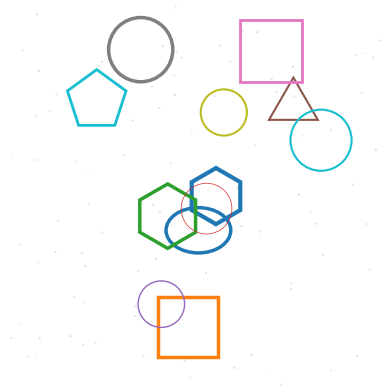[{"shape": "hexagon", "thickness": 3, "radius": 0.36, "center": [0.561, 0.491]}, {"shape": "oval", "thickness": 2.5, "radius": 0.42, "center": [0.515, 0.402]}, {"shape": "square", "thickness": 2.5, "radius": 0.39, "center": [0.488, 0.15]}, {"shape": "hexagon", "thickness": 2.5, "radius": 0.42, "center": [0.436, 0.439]}, {"shape": "circle", "thickness": 0.5, "radius": 0.33, "center": [0.536, 0.458]}, {"shape": "circle", "thickness": 1, "radius": 0.3, "center": [0.419, 0.21]}, {"shape": "triangle", "thickness": 1.5, "radius": 0.37, "center": [0.762, 0.725]}, {"shape": "square", "thickness": 2, "radius": 0.4, "center": [0.705, 0.868]}, {"shape": "circle", "thickness": 2.5, "radius": 0.42, "center": [0.366, 0.871]}, {"shape": "circle", "thickness": 1.5, "radius": 0.3, "center": [0.581, 0.708]}, {"shape": "pentagon", "thickness": 2, "radius": 0.4, "center": [0.251, 0.739]}, {"shape": "circle", "thickness": 1.5, "radius": 0.4, "center": [0.834, 0.636]}]